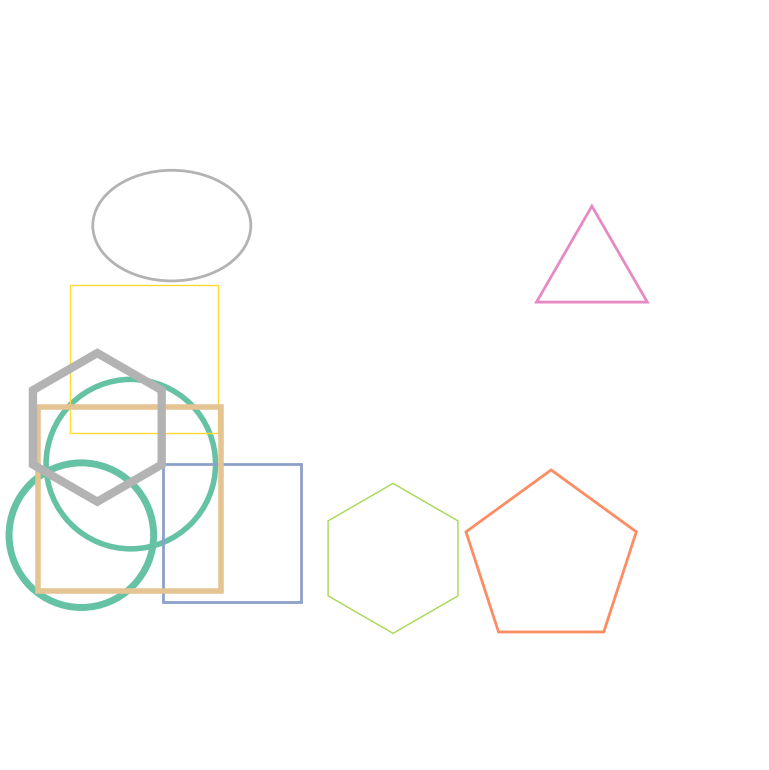[{"shape": "circle", "thickness": 2.5, "radius": 0.47, "center": [0.106, 0.305]}, {"shape": "circle", "thickness": 2, "radius": 0.55, "center": [0.17, 0.397]}, {"shape": "pentagon", "thickness": 1, "radius": 0.58, "center": [0.716, 0.273]}, {"shape": "square", "thickness": 1, "radius": 0.45, "center": [0.301, 0.308]}, {"shape": "triangle", "thickness": 1, "radius": 0.42, "center": [0.769, 0.649]}, {"shape": "hexagon", "thickness": 0.5, "radius": 0.49, "center": [0.51, 0.275]}, {"shape": "square", "thickness": 0.5, "radius": 0.48, "center": [0.187, 0.534]}, {"shape": "square", "thickness": 2, "radius": 0.6, "center": [0.168, 0.352]}, {"shape": "hexagon", "thickness": 3, "radius": 0.48, "center": [0.126, 0.445]}, {"shape": "oval", "thickness": 1, "radius": 0.51, "center": [0.223, 0.707]}]